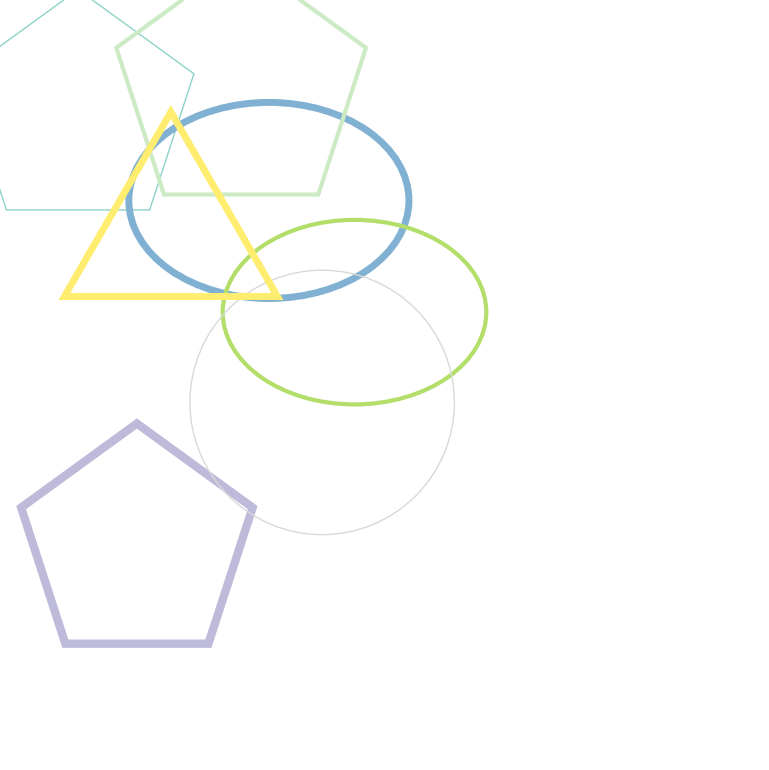[{"shape": "pentagon", "thickness": 0.5, "radius": 0.79, "center": [0.101, 0.855]}, {"shape": "pentagon", "thickness": 3, "radius": 0.79, "center": [0.178, 0.292]}, {"shape": "oval", "thickness": 2.5, "radius": 0.91, "center": [0.349, 0.74]}, {"shape": "oval", "thickness": 1.5, "radius": 0.86, "center": [0.46, 0.595]}, {"shape": "circle", "thickness": 0.5, "radius": 0.86, "center": [0.418, 0.477]}, {"shape": "pentagon", "thickness": 1.5, "radius": 0.85, "center": [0.313, 0.885]}, {"shape": "triangle", "thickness": 2.5, "radius": 0.8, "center": [0.222, 0.695]}]